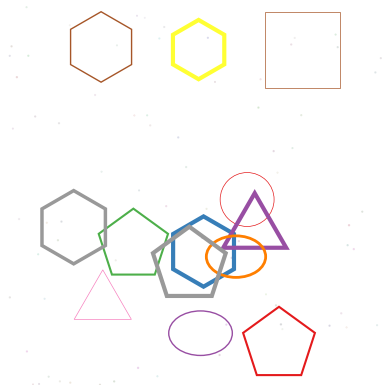[{"shape": "circle", "thickness": 0.5, "radius": 0.35, "center": [0.642, 0.482]}, {"shape": "pentagon", "thickness": 1.5, "radius": 0.49, "center": [0.725, 0.105]}, {"shape": "hexagon", "thickness": 3, "radius": 0.46, "center": [0.529, 0.347]}, {"shape": "pentagon", "thickness": 1.5, "radius": 0.47, "center": [0.346, 0.363]}, {"shape": "triangle", "thickness": 3, "radius": 0.47, "center": [0.662, 0.404]}, {"shape": "oval", "thickness": 1, "radius": 0.41, "center": [0.521, 0.135]}, {"shape": "oval", "thickness": 2, "radius": 0.39, "center": [0.613, 0.333]}, {"shape": "hexagon", "thickness": 3, "radius": 0.38, "center": [0.516, 0.871]}, {"shape": "square", "thickness": 0.5, "radius": 0.49, "center": [0.786, 0.87]}, {"shape": "hexagon", "thickness": 1, "radius": 0.46, "center": [0.263, 0.878]}, {"shape": "triangle", "thickness": 0.5, "radius": 0.43, "center": [0.267, 0.213]}, {"shape": "hexagon", "thickness": 2.5, "radius": 0.48, "center": [0.191, 0.41]}, {"shape": "pentagon", "thickness": 3, "radius": 0.5, "center": [0.492, 0.312]}]